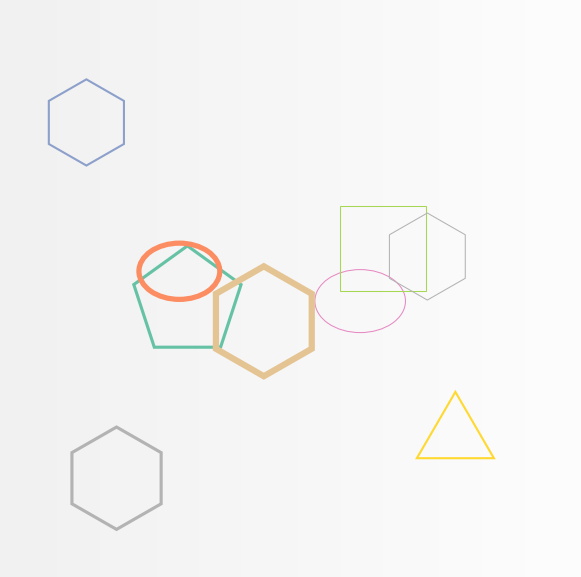[{"shape": "pentagon", "thickness": 1.5, "radius": 0.49, "center": [0.322, 0.476]}, {"shape": "oval", "thickness": 2.5, "radius": 0.35, "center": [0.309, 0.529]}, {"shape": "hexagon", "thickness": 1, "radius": 0.37, "center": [0.149, 0.787]}, {"shape": "oval", "thickness": 0.5, "radius": 0.39, "center": [0.62, 0.478]}, {"shape": "square", "thickness": 0.5, "radius": 0.37, "center": [0.659, 0.569]}, {"shape": "triangle", "thickness": 1, "radius": 0.38, "center": [0.783, 0.244]}, {"shape": "hexagon", "thickness": 3, "radius": 0.48, "center": [0.454, 0.443]}, {"shape": "hexagon", "thickness": 0.5, "radius": 0.38, "center": [0.735, 0.555]}, {"shape": "hexagon", "thickness": 1.5, "radius": 0.44, "center": [0.2, 0.171]}]